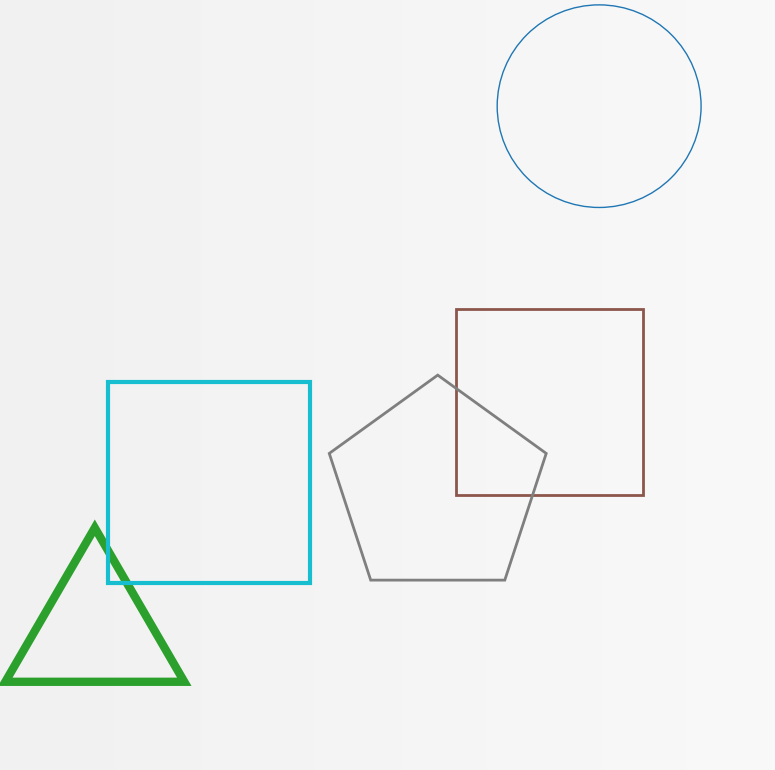[{"shape": "circle", "thickness": 0.5, "radius": 0.66, "center": [0.773, 0.862]}, {"shape": "triangle", "thickness": 3, "radius": 0.67, "center": [0.122, 0.181]}, {"shape": "square", "thickness": 1, "radius": 0.6, "center": [0.709, 0.478]}, {"shape": "pentagon", "thickness": 1, "radius": 0.74, "center": [0.565, 0.366]}, {"shape": "square", "thickness": 1.5, "radius": 0.65, "center": [0.269, 0.373]}]